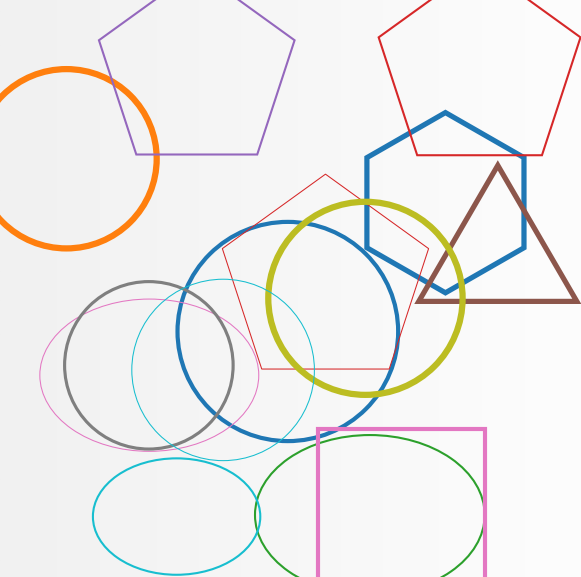[{"shape": "hexagon", "thickness": 2.5, "radius": 0.78, "center": [0.766, 0.648]}, {"shape": "circle", "thickness": 2, "radius": 0.95, "center": [0.495, 0.425]}, {"shape": "circle", "thickness": 3, "radius": 0.78, "center": [0.114, 0.724]}, {"shape": "oval", "thickness": 1, "radius": 0.99, "center": [0.636, 0.107]}, {"shape": "pentagon", "thickness": 1, "radius": 0.91, "center": [0.825, 0.878]}, {"shape": "pentagon", "thickness": 0.5, "radius": 0.93, "center": [0.56, 0.511]}, {"shape": "pentagon", "thickness": 1, "radius": 0.88, "center": [0.339, 0.875]}, {"shape": "triangle", "thickness": 2.5, "radius": 0.78, "center": [0.856, 0.556]}, {"shape": "oval", "thickness": 0.5, "radius": 0.94, "center": [0.257, 0.349]}, {"shape": "square", "thickness": 2, "radius": 0.72, "center": [0.69, 0.112]}, {"shape": "circle", "thickness": 1.5, "radius": 0.72, "center": [0.256, 0.367]}, {"shape": "circle", "thickness": 3, "radius": 0.84, "center": [0.629, 0.483]}, {"shape": "circle", "thickness": 0.5, "radius": 0.79, "center": [0.384, 0.359]}, {"shape": "oval", "thickness": 1, "radius": 0.72, "center": [0.304, 0.105]}]